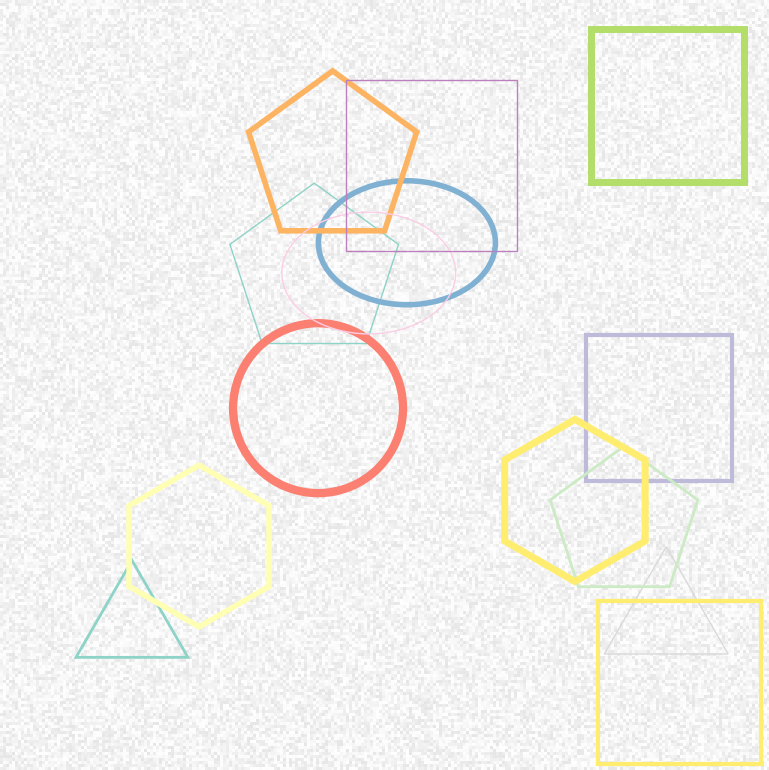[{"shape": "pentagon", "thickness": 0.5, "radius": 0.58, "center": [0.408, 0.647]}, {"shape": "triangle", "thickness": 1, "radius": 0.42, "center": [0.171, 0.188]}, {"shape": "hexagon", "thickness": 2, "radius": 0.52, "center": [0.259, 0.291]}, {"shape": "square", "thickness": 1.5, "radius": 0.47, "center": [0.856, 0.47]}, {"shape": "circle", "thickness": 3, "radius": 0.55, "center": [0.413, 0.47]}, {"shape": "oval", "thickness": 2, "radius": 0.57, "center": [0.528, 0.685]}, {"shape": "pentagon", "thickness": 2, "radius": 0.57, "center": [0.432, 0.793]}, {"shape": "square", "thickness": 2.5, "radius": 0.5, "center": [0.867, 0.863]}, {"shape": "oval", "thickness": 0.5, "radius": 0.56, "center": [0.479, 0.645]}, {"shape": "triangle", "thickness": 0.5, "radius": 0.46, "center": [0.865, 0.197]}, {"shape": "square", "thickness": 0.5, "radius": 0.56, "center": [0.56, 0.785]}, {"shape": "pentagon", "thickness": 1, "radius": 0.5, "center": [0.81, 0.32]}, {"shape": "hexagon", "thickness": 2.5, "radius": 0.53, "center": [0.747, 0.35]}, {"shape": "square", "thickness": 1.5, "radius": 0.53, "center": [0.883, 0.114]}]